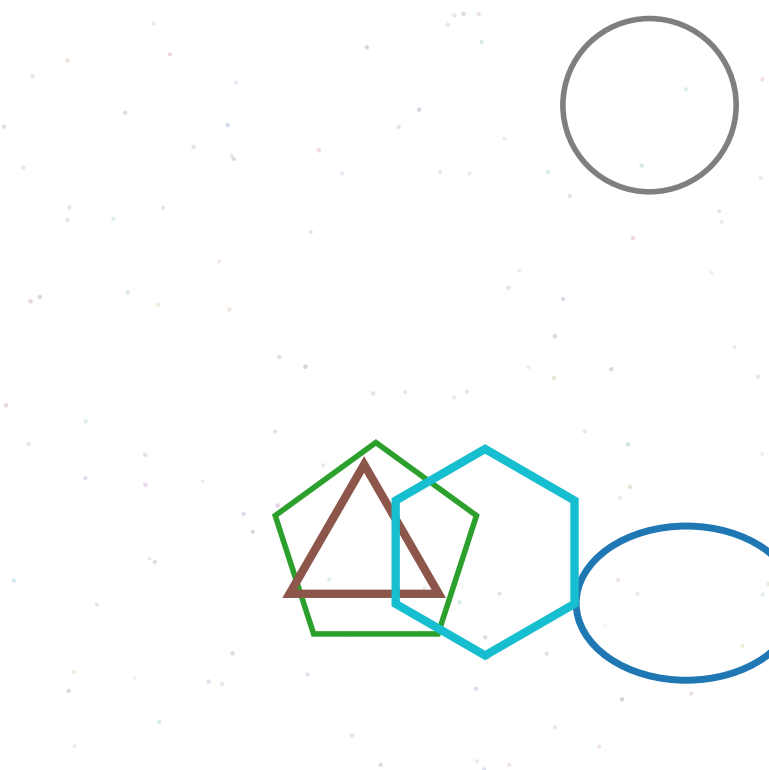[{"shape": "oval", "thickness": 2.5, "radius": 0.72, "center": [0.891, 0.217]}, {"shape": "pentagon", "thickness": 2, "radius": 0.69, "center": [0.488, 0.288]}, {"shape": "triangle", "thickness": 3, "radius": 0.56, "center": [0.473, 0.285]}, {"shape": "circle", "thickness": 2, "radius": 0.56, "center": [0.844, 0.863]}, {"shape": "hexagon", "thickness": 3, "radius": 0.67, "center": [0.63, 0.283]}]